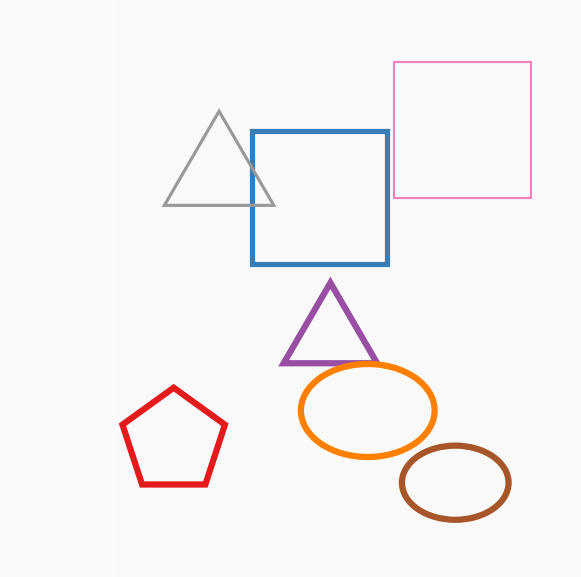[{"shape": "pentagon", "thickness": 3, "radius": 0.46, "center": [0.299, 0.235]}, {"shape": "square", "thickness": 2.5, "radius": 0.58, "center": [0.55, 0.657]}, {"shape": "triangle", "thickness": 3, "radius": 0.46, "center": [0.568, 0.417]}, {"shape": "oval", "thickness": 3, "radius": 0.58, "center": [0.633, 0.288]}, {"shape": "oval", "thickness": 3, "radius": 0.46, "center": [0.783, 0.163]}, {"shape": "square", "thickness": 1, "radius": 0.59, "center": [0.795, 0.774]}, {"shape": "triangle", "thickness": 1.5, "radius": 0.54, "center": [0.377, 0.698]}]